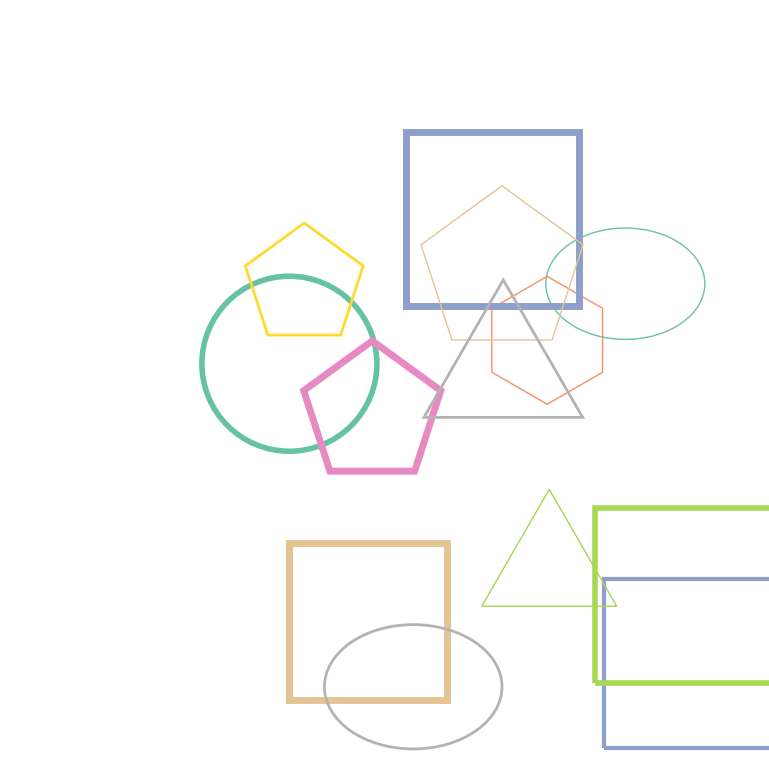[{"shape": "oval", "thickness": 0.5, "radius": 0.52, "center": [0.812, 0.632]}, {"shape": "circle", "thickness": 2, "radius": 0.57, "center": [0.376, 0.528]}, {"shape": "hexagon", "thickness": 0.5, "radius": 0.42, "center": [0.711, 0.558]}, {"shape": "square", "thickness": 1.5, "radius": 0.55, "center": [0.894, 0.138]}, {"shape": "square", "thickness": 2.5, "radius": 0.56, "center": [0.64, 0.716]}, {"shape": "pentagon", "thickness": 2.5, "radius": 0.47, "center": [0.483, 0.464]}, {"shape": "square", "thickness": 2, "radius": 0.57, "center": [0.887, 0.227]}, {"shape": "triangle", "thickness": 0.5, "radius": 0.51, "center": [0.713, 0.263]}, {"shape": "pentagon", "thickness": 1, "radius": 0.4, "center": [0.395, 0.63]}, {"shape": "pentagon", "thickness": 0.5, "radius": 0.55, "center": [0.652, 0.648]}, {"shape": "square", "thickness": 2.5, "radius": 0.51, "center": [0.478, 0.193]}, {"shape": "oval", "thickness": 1, "radius": 0.58, "center": [0.537, 0.108]}, {"shape": "triangle", "thickness": 1, "radius": 0.6, "center": [0.654, 0.517]}]